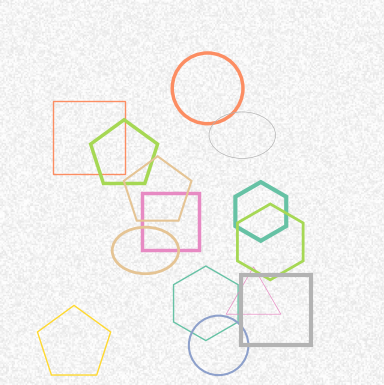[{"shape": "hexagon", "thickness": 3, "radius": 0.38, "center": [0.677, 0.451]}, {"shape": "hexagon", "thickness": 1, "radius": 0.48, "center": [0.535, 0.212]}, {"shape": "circle", "thickness": 2.5, "radius": 0.46, "center": [0.539, 0.771]}, {"shape": "square", "thickness": 1, "radius": 0.47, "center": [0.231, 0.643]}, {"shape": "circle", "thickness": 1.5, "radius": 0.39, "center": [0.568, 0.103]}, {"shape": "square", "thickness": 2.5, "radius": 0.37, "center": [0.442, 0.425]}, {"shape": "triangle", "thickness": 0.5, "radius": 0.41, "center": [0.658, 0.225]}, {"shape": "pentagon", "thickness": 2.5, "radius": 0.46, "center": [0.322, 0.597]}, {"shape": "hexagon", "thickness": 2, "radius": 0.49, "center": [0.702, 0.372]}, {"shape": "pentagon", "thickness": 1, "radius": 0.5, "center": [0.192, 0.107]}, {"shape": "oval", "thickness": 2, "radius": 0.43, "center": [0.378, 0.349]}, {"shape": "pentagon", "thickness": 1.5, "radius": 0.46, "center": [0.409, 0.502]}, {"shape": "square", "thickness": 3, "radius": 0.46, "center": [0.717, 0.194]}, {"shape": "oval", "thickness": 0.5, "radius": 0.43, "center": [0.629, 0.649]}]